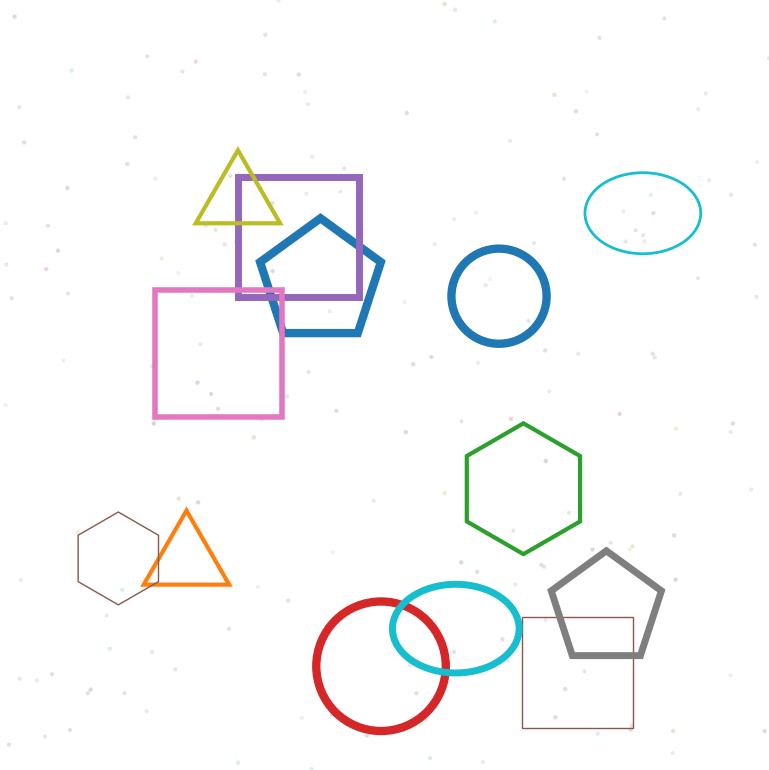[{"shape": "circle", "thickness": 3, "radius": 0.31, "center": [0.648, 0.615]}, {"shape": "pentagon", "thickness": 3, "radius": 0.41, "center": [0.416, 0.634]}, {"shape": "triangle", "thickness": 1.5, "radius": 0.32, "center": [0.242, 0.273]}, {"shape": "hexagon", "thickness": 1.5, "radius": 0.42, "center": [0.68, 0.365]}, {"shape": "circle", "thickness": 3, "radius": 0.42, "center": [0.495, 0.135]}, {"shape": "square", "thickness": 2.5, "radius": 0.39, "center": [0.388, 0.692]}, {"shape": "square", "thickness": 0.5, "radius": 0.36, "center": [0.75, 0.126]}, {"shape": "hexagon", "thickness": 0.5, "radius": 0.3, "center": [0.154, 0.275]}, {"shape": "square", "thickness": 2, "radius": 0.41, "center": [0.284, 0.541]}, {"shape": "pentagon", "thickness": 2.5, "radius": 0.38, "center": [0.787, 0.209]}, {"shape": "triangle", "thickness": 1.5, "radius": 0.32, "center": [0.309, 0.742]}, {"shape": "oval", "thickness": 2.5, "radius": 0.41, "center": [0.592, 0.184]}, {"shape": "oval", "thickness": 1, "radius": 0.38, "center": [0.835, 0.723]}]